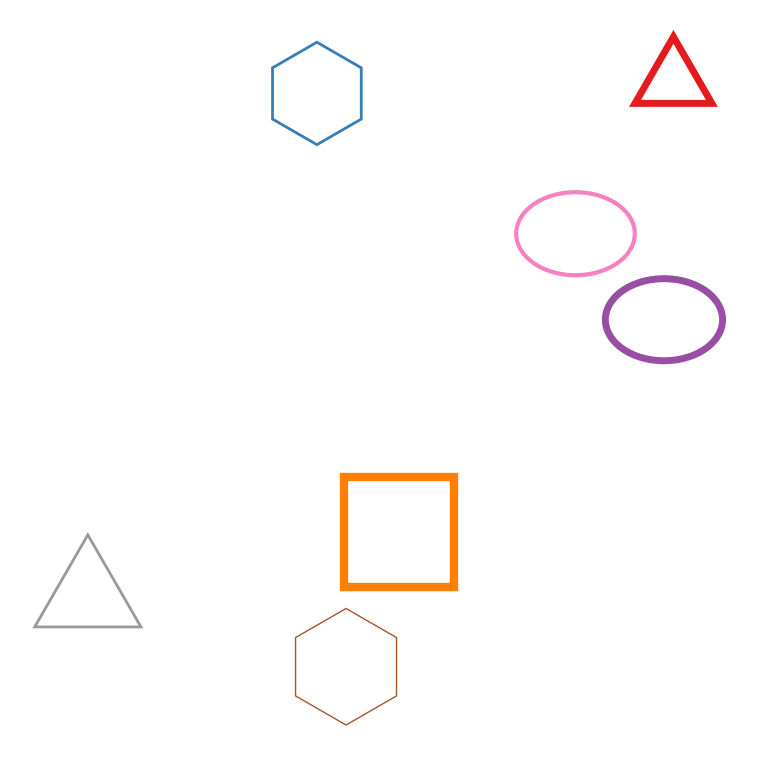[{"shape": "triangle", "thickness": 2.5, "radius": 0.29, "center": [0.875, 0.895]}, {"shape": "hexagon", "thickness": 1, "radius": 0.33, "center": [0.412, 0.879]}, {"shape": "oval", "thickness": 2.5, "radius": 0.38, "center": [0.862, 0.585]}, {"shape": "square", "thickness": 3, "radius": 0.36, "center": [0.518, 0.309]}, {"shape": "hexagon", "thickness": 0.5, "radius": 0.38, "center": [0.449, 0.134]}, {"shape": "oval", "thickness": 1.5, "radius": 0.39, "center": [0.747, 0.696]}, {"shape": "triangle", "thickness": 1, "radius": 0.4, "center": [0.114, 0.226]}]